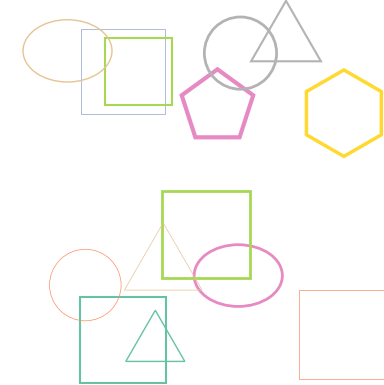[{"shape": "triangle", "thickness": 1, "radius": 0.44, "center": [0.403, 0.106]}, {"shape": "square", "thickness": 1.5, "radius": 0.56, "center": [0.319, 0.117]}, {"shape": "circle", "thickness": 0.5, "radius": 0.46, "center": [0.222, 0.26]}, {"shape": "square", "thickness": 0.5, "radius": 0.58, "center": [0.894, 0.131]}, {"shape": "square", "thickness": 0.5, "radius": 0.55, "center": [0.32, 0.815]}, {"shape": "oval", "thickness": 2, "radius": 0.57, "center": [0.619, 0.284]}, {"shape": "pentagon", "thickness": 3, "radius": 0.49, "center": [0.565, 0.722]}, {"shape": "square", "thickness": 2, "radius": 0.57, "center": [0.534, 0.391]}, {"shape": "square", "thickness": 1.5, "radius": 0.44, "center": [0.359, 0.814]}, {"shape": "hexagon", "thickness": 2.5, "radius": 0.56, "center": [0.893, 0.706]}, {"shape": "oval", "thickness": 1, "radius": 0.58, "center": [0.175, 0.868]}, {"shape": "triangle", "thickness": 0.5, "radius": 0.58, "center": [0.424, 0.305]}, {"shape": "circle", "thickness": 2, "radius": 0.47, "center": [0.625, 0.862]}, {"shape": "triangle", "thickness": 1.5, "radius": 0.52, "center": [0.743, 0.893]}]